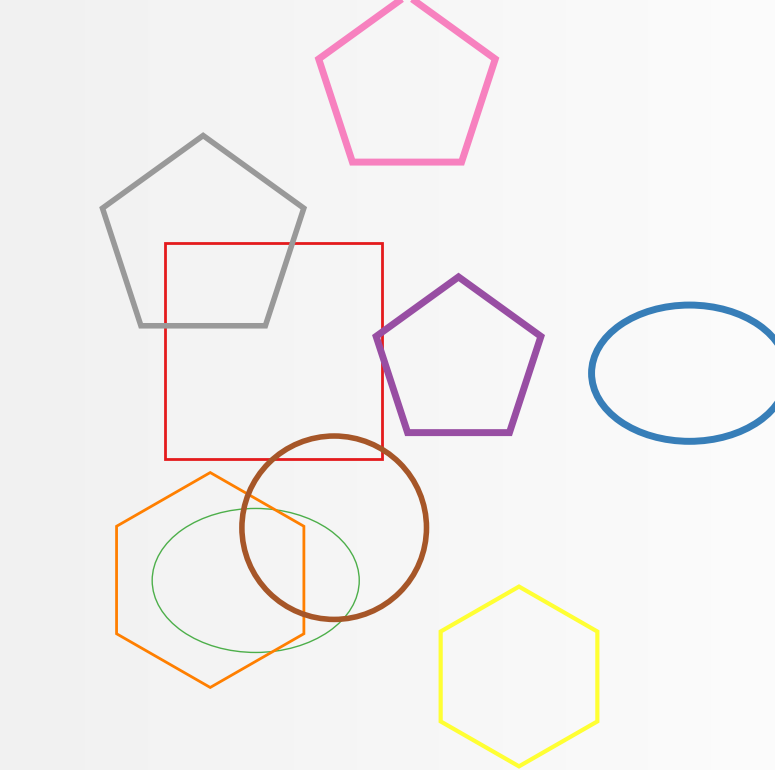[{"shape": "square", "thickness": 1, "radius": 0.7, "center": [0.353, 0.544]}, {"shape": "oval", "thickness": 2.5, "radius": 0.63, "center": [0.89, 0.515]}, {"shape": "oval", "thickness": 0.5, "radius": 0.67, "center": [0.33, 0.246]}, {"shape": "pentagon", "thickness": 2.5, "radius": 0.56, "center": [0.592, 0.529]}, {"shape": "hexagon", "thickness": 1, "radius": 0.7, "center": [0.271, 0.247]}, {"shape": "hexagon", "thickness": 1.5, "radius": 0.58, "center": [0.67, 0.121]}, {"shape": "circle", "thickness": 2, "radius": 0.6, "center": [0.431, 0.315]}, {"shape": "pentagon", "thickness": 2.5, "radius": 0.6, "center": [0.525, 0.886]}, {"shape": "pentagon", "thickness": 2, "radius": 0.68, "center": [0.262, 0.687]}]